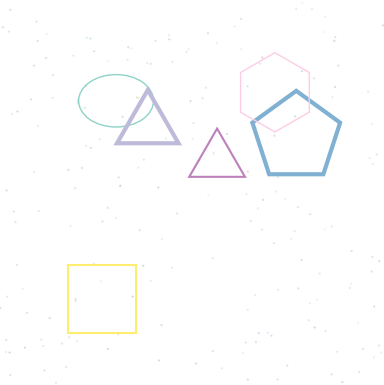[{"shape": "oval", "thickness": 1, "radius": 0.49, "center": [0.302, 0.738]}, {"shape": "triangle", "thickness": 3, "radius": 0.46, "center": [0.384, 0.674]}, {"shape": "pentagon", "thickness": 3, "radius": 0.6, "center": [0.769, 0.644]}, {"shape": "hexagon", "thickness": 1, "radius": 0.51, "center": [0.714, 0.76]}, {"shape": "triangle", "thickness": 1.5, "radius": 0.42, "center": [0.564, 0.582]}, {"shape": "square", "thickness": 1.5, "radius": 0.44, "center": [0.265, 0.223]}]